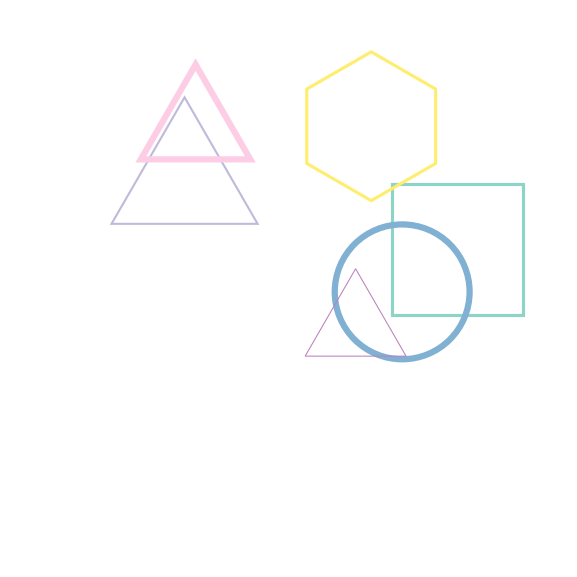[{"shape": "square", "thickness": 1.5, "radius": 0.57, "center": [0.793, 0.567]}, {"shape": "triangle", "thickness": 1, "radius": 0.73, "center": [0.32, 0.685]}, {"shape": "circle", "thickness": 3, "radius": 0.58, "center": [0.696, 0.494]}, {"shape": "triangle", "thickness": 3, "radius": 0.55, "center": [0.339, 0.778]}, {"shape": "triangle", "thickness": 0.5, "radius": 0.5, "center": [0.616, 0.433]}, {"shape": "hexagon", "thickness": 1.5, "radius": 0.64, "center": [0.643, 0.781]}]